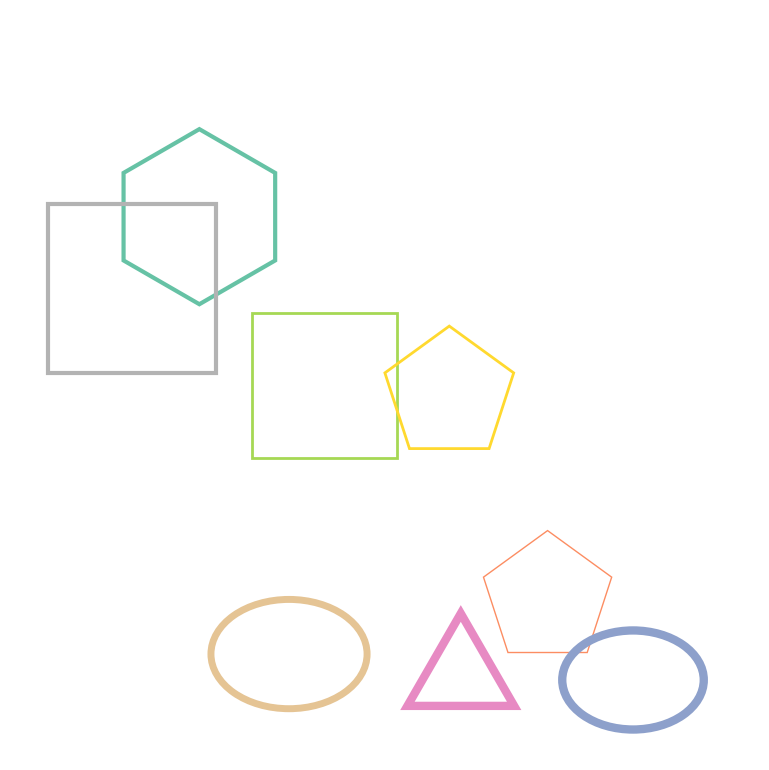[{"shape": "hexagon", "thickness": 1.5, "radius": 0.57, "center": [0.259, 0.719]}, {"shape": "pentagon", "thickness": 0.5, "radius": 0.44, "center": [0.711, 0.223]}, {"shape": "oval", "thickness": 3, "radius": 0.46, "center": [0.822, 0.117]}, {"shape": "triangle", "thickness": 3, "radius": 0.4, "center": [0.598, 0.123]}, {"shape": "square", "thickness": 1, "radius": 0.47, "center": [0.421, 0.5]}, {"shape": "pentagon", "thickness": 1, "radius": 0.44, "center": [0.583, 0.489]}, {"shape": "oval", "thickness": 2.5, "radius": 0.51, "center": [0.375, 0.151]}, {"shape": "square", "thickness": 1.5, "radius": 0.55, "center": [0.171, 0.625]}]